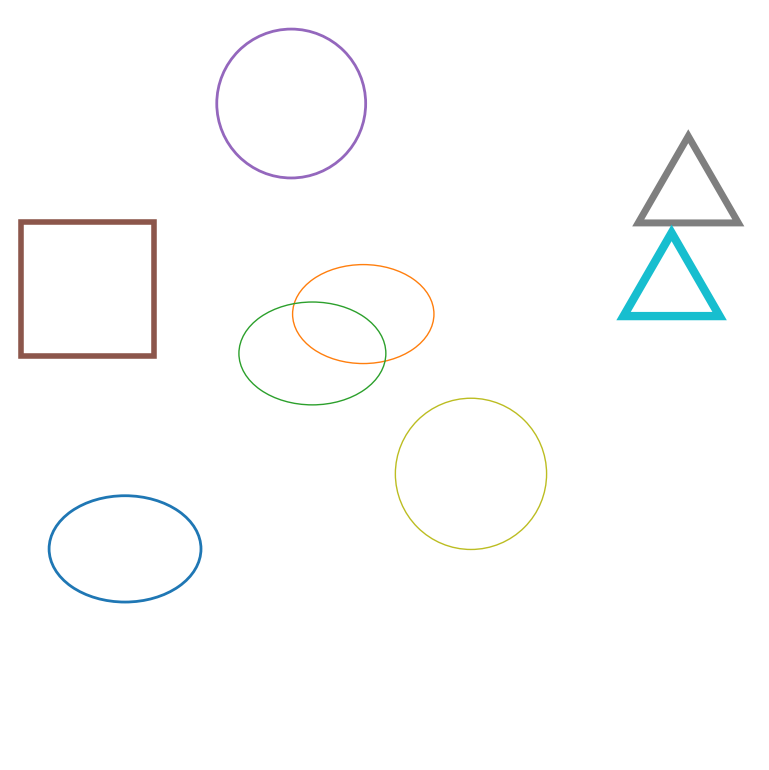[{"shape": "oval", "thickness": 1, "radius": 0.49, "center": [0.162, 0.287]}, {"shape": "oval", "thickness": 0.5, "radius": 0.46, "center": [0.472, 0.592]}, {"shape": "oval", "thickness": 0.5, "radius": 0.48, "center": [0.406, 0.541]}, {"shape": "circle", "thickness": 1, "radius": 0.48, "center": [0.378, 0.866]}, {"shape": "square", "thickness": 2, "radius": 0.43, "center": [0.113, 0.625]}, {"shape": "triangle", "thickness": 2.5, "radius": 0.38, "center": [0.894, 0.748]}, {"shape": "circle", "thickness": 0.5, "radius": 0.49, "center": [0.612, 0.385]}, {"shape": "triangle", "thickness": 3, "radius": 0.36, "center": [0.872, 0.626]}]